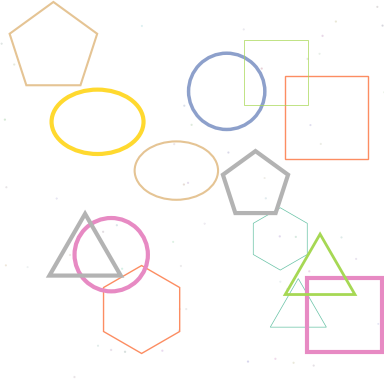[{"shape": "hexagon", "thickness": 0.5, "radius": 0.4, "center": [0.728, 0.379]}, {"shape": "triangle", "thickness": 0.5, "radius": 0.42, "center": [0.775, 0.192]}, {"shape": "hexagon", "thickness": 1, "radius": 0.57, "center": [0.368, 0.196]}, {"shape": "square", "thickness": 1, "radius": 0.54, "center": [0.849, 0.695]}, {"shape": "circle", "thickness": 2.5, "radius": 0.5, "center": [0.589, 0.763]}, {"shape": "square", "thickness": 3, "radius": 0.48, "center": [0.895, 0.182]}, {"shape": "circle", "thickness": 3, "radius": 0.48, "center": [0.289, 0.338]}, {"shape": "square", "thickness": 0.5, "radius": 0.42, "center": [0.718, 0.812]}, {"shape": "triangle", "thickness": 2, "radius": 0.52, "center": [0.831, 0.287]}, {"shape": "oval", "thickness": 3, "radius": 0.6, "center": [0.253, 0.684]}, {"shape": "pentagon", "thickness": 1.5, "radius": 0.6, "center": [0.139, 0.875]}, {"shape": "oval", "thickness": 1.5, "radius": 0.54, "center": [0.458, 0.557]}, {"shape": "triangle", "thickness": 3, "radius": 0.53, "center": [0.221, 0.338]}, {"shape": "pentagon", "thickness": 3, "radius": 0.44, "center": [0.664, 0.519]}]